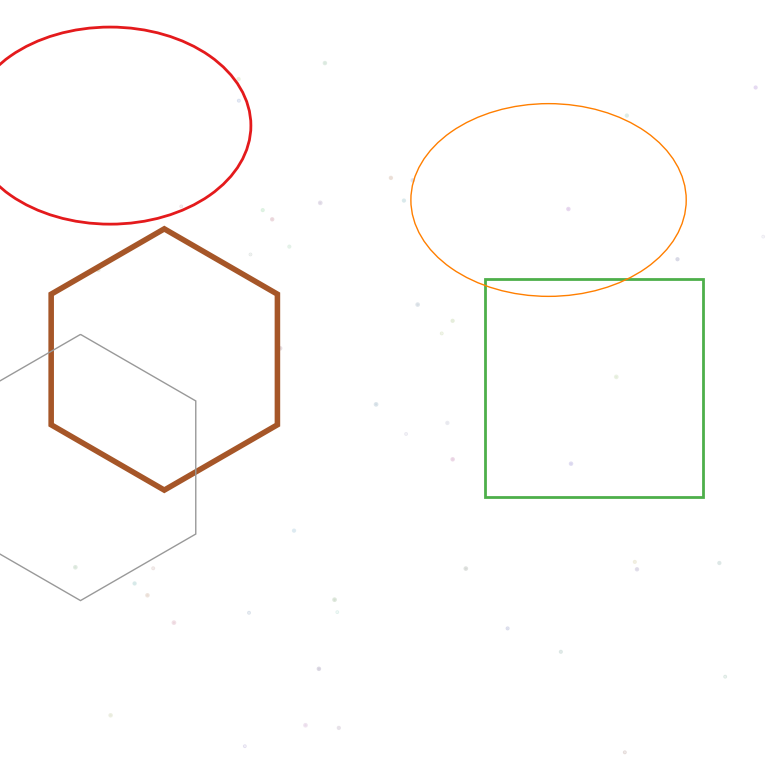[{"shape": "oval", "thickness": 1, "radius": 0.91, "center": [0.143, 0.837]}, {"shape": "square", "thickness": 1, "radius": 0.71, "center": [0.771, 0.496]}, {"shape": "oval", "thickness": 0.5, "radius": 0.89, "center": [0.712, 0.74]}, {"shape": "hexagon", "thickness": 2, "radius": 0.85, "center": [0.213, 0.533]}, {"shape": "hexagon", "thickness": 0.5, "radius": 0.86, "center": [0.105, 0.393]}]